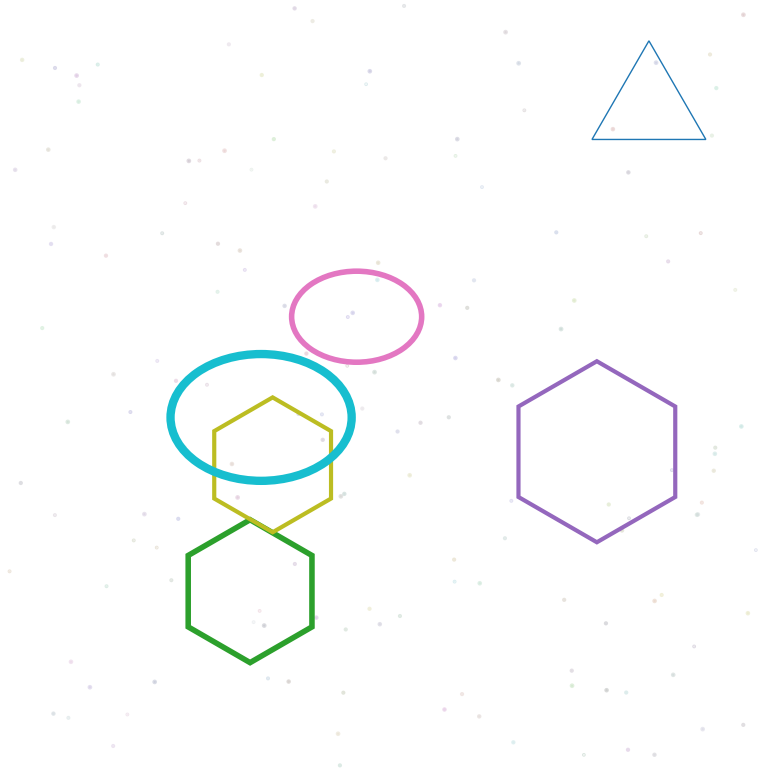[{"shape": "triangle", "thickness": 0.5, "radius": 0.43, "center": [0.843, 0.862]}, {"shape": "hexagon", "thickness": 2, "radius": 0.46, "center": [0.325, 0.232]}, {"shape": "hexagon", "thickness": 1.5, "radius": 0.59, "center": [0.775, 0.413]}, {"shape": "oval", "thickness": 2, "radius": 0.42, "center": [0.463, 0.589]}, {"shape": "hexagon", "thickness": 1.5, "radius": 0.44, "center": [0.354, 0.396]}, {"shape": "oval", "thickness": 3, "radius": 0.59, "center": [0.339, 0.458]}]